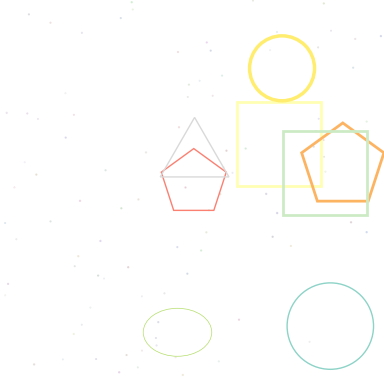[{"shape": "circle", "thickness": 1, "radius": 0.56, "center": [0.858, 0.153]}, {"shape": "square", "thickness": 2, "radius": 0.54, "center": [0.725, 0.626]}, {"shape": "pentagon", "thickness": 1, "radius": 0.44, "center": [0.503, 0.525]}, {"shape": "pentagon", "thickness": 2, "radius": 0.56, "center": [0.89, 0.568]}, {"shape": "oval", "thickness": 0.5, "radius": 0.45, "center": [0.461, 0.137]}, {"shape": "triangle", "thickness": 1, "radius": 0.52, "center": [0.505, 0.592]}, {"shape": "square", "thickness": 2, "radius": 0.55, "center": [0.844, 0.55]}, {"shape": "circle", "thickness": 2.5, "radius": 0.42, "center": [0.733, 0.823]}]